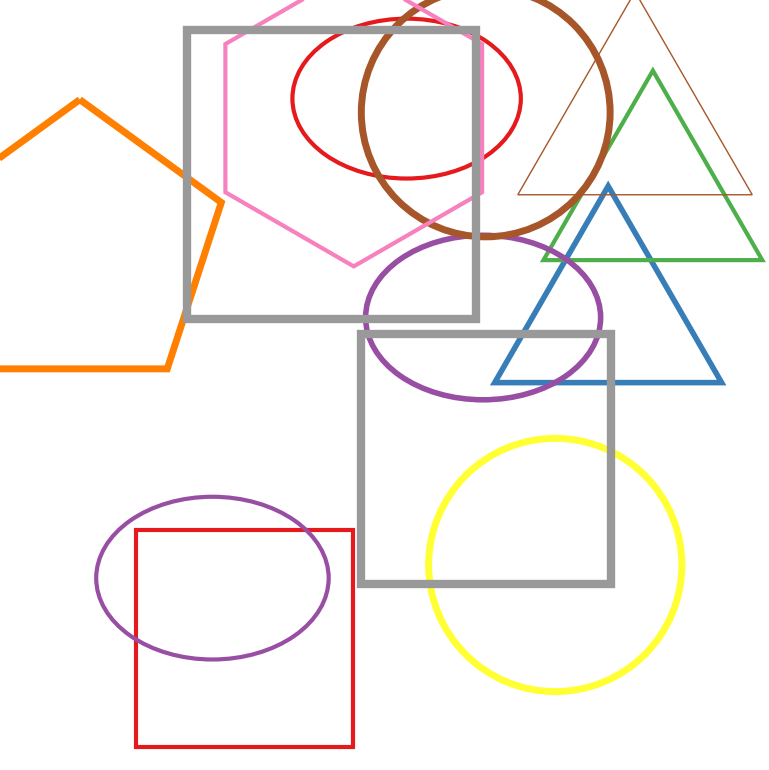[{"shape": "square", "thickness": 1.5, "radius": 0.71, "center": [0.318, 0.171]}, {"shape": "oval", "thickness": 1.5, "radius": 0.74, "center": [0.528, 0.872]}, {"shape": "triangle", "thickness": 2, "radius": 0.85, "center": [0.79, 0.588]}, {"shape": "triangle", "thickness": 1.5, "radius": 0.82, "center": [0.848, 0.744]}, {"shape": "oval", "thickness": 2, "radius": 0.76, "center": [0.627, 0.588]}, {"shape": "oval", "thickness": 1.5, "radius": 0.75, "center": [0.276, 0.249]}, {"shape": "pentagon", "thickness": 2.5, "radius": 0.97, "center": [0.104, 0.677]}, {"shape": "circle", "thickness": 2.5, "radius": 0.82, "center": [0.721, 0.266]}, {"shape": "circle", "thickness": 2.5, "radius": 0.81, "center": [0.631, 0.854]}, {"shape": "triangle", "thickness": 0.5, "radius": 0.88, "center": [0.825, 0.835]}, {"shape": "hexagon", "thickness": 1.5, "radius": 0.96, "center": [0.459, 0.847]}, {"shape": "square", "thickness": 3, "radius": 0.94, "center": [0.43, 0.773]}, {"shape": "square", "thickness": 3, "radius": 0.81, "center": [0.631, 0.404]}]